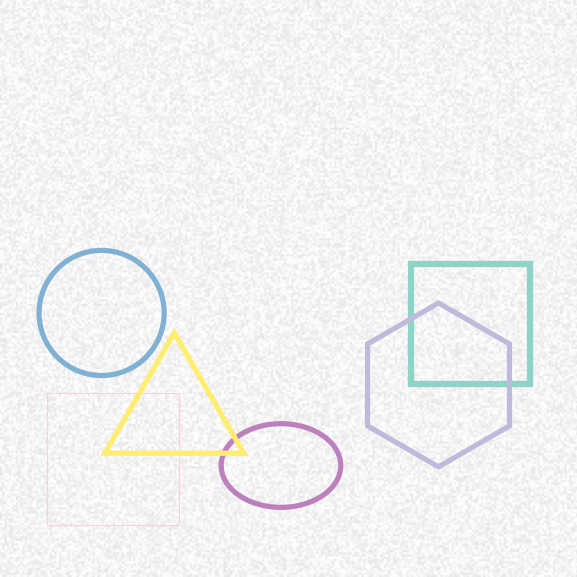[{"shape": "square", "thickness": 3, "radius": 0.52, "center": [0.815, 0.439]}, {"shape": "hexagon", "thickness": 2.5, "radius": 0.71, "center": [0.759, 0.333]}, {"shape": "circle", "thickness": 2.5, "radius": 0.54, "center": [0.176, 0.457]}, {"shape": "square", "thickness": 0.5, "radius": 0.57, "center": [0.195, 0.204]}, {"shape": "oval", "thickness": 2.5, "radius": 0.52, "center": [0.487, 0.193]}, {"shape": "triangle", "thickness": 2.5, "radius": 0.69, "center": [0.302, 0.284]}]